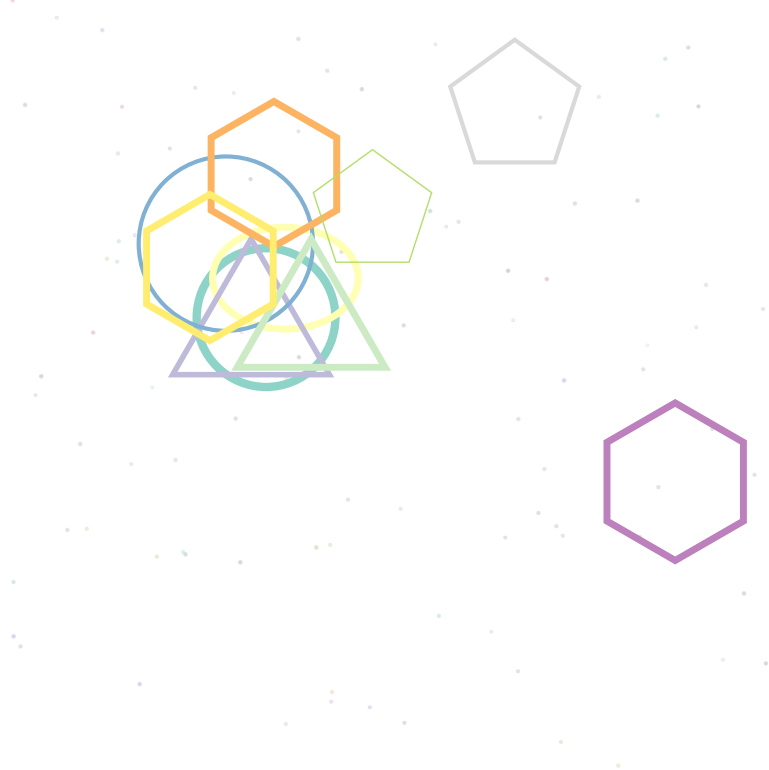[{"shape": "circle", "thickness": 3, "radius": 0.45, "center": [0.346, 0.588]}, {"shape": "oval", "thickness": 2.5, "radius": 0.47, "center": [0.371, 0.639]}, {"shape": "triangle", "thickness": 2, "radius": 0.59, "center": [0.326, 0.572]}, {"shape": "circle", "thickness": 1.5, "radius": 0.57, "center": [0.293, 0.684]}, {"shape": "hexagon", "thickness": 2.5, "radius": 0.47, "center": [0.356, 0.774]}, {"shape": "pentagon", "thickness": 0.5, "radius": 0.4, "center": [0.484, 0.725]}, {"shape": "pentagon", "thickness": 1.5, "radius": 0.44, "center": [0.668, 0.86]}, {"shape": "hexagon", "thickness": 2.5, "radius": 0.51, "center": [0.877, 0.374]}, {"shape": "triangle", "thickness": 2.5, "radius": 0.55, "center": [0.404, 0.578]}, {"shape": "hexagon", "thickness": 2.5, "radius": 0.47, "center": [0.273, 0.653]}]